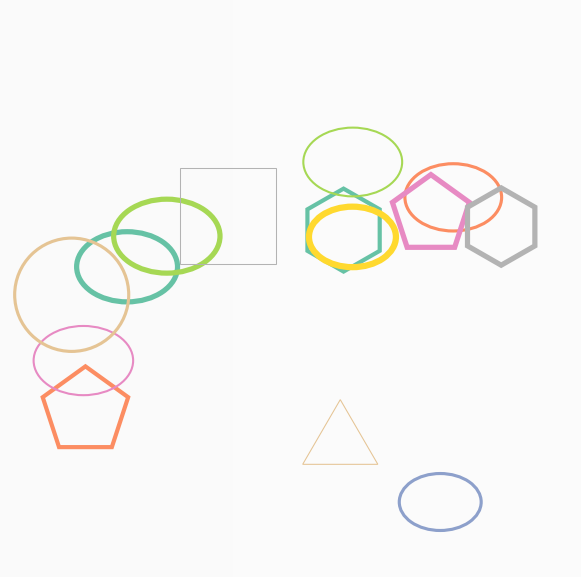[{"shape": "hexagon", "thickness": 2, "radius": 0.36, "center": [0.591, 0.601]}, {"shape": "oval", "thickness": 2.5, "radius": 0.43, "center": [0.219, 0.537]}, {"shape": "pentagon", "thickness": 2, "radius": 0.39, "center": [0.147, 0.287]}, {"shape": "oval", "thickness": 1.5, "radius": 0.42, "center": [0.78, 0.657]}, {"shape": "oval", "thickness": 1.5, "radius": 0.35, "center": [0.757, 0.13]}, {"shape": "oval", "thickness": 1, "radius": 0.43, "center": [0.143, 0.375]}, {"shape": "pentagon", "thickness": 2.5, "radius": 0.35, "center": [0.741, 0.627]}, {"shape": "oval", "thickness": 2.5, "radius": 0.46, "center": [0.287, 0.59]}, {"shape": "oval", "thickness": 1, "radius": 0.43, "center": [0.607, 0.719]}, {"shape": "oval", "thickness": 3, "radius": 0.37, "center": [0.606, 0.589]}, {"shape": "triangle", "thickness": 0.5, "radius": 0.37, "center": [0.585, 0.232]}, {"shape": "circle", "thickness": 1.5, "radius": 0.49, "center": [0.123, 0.489]}, {"shape": "hexagon", "thickness": 2.5, "radius": 0.33, "center": [0.862, 0.607]}, {"shape": "square", "thickness": 0.5, "radius": 0.41, "center": [0.392, 0.625]}]